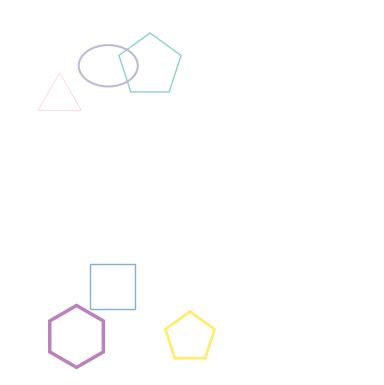[{"shape": "pentagon", "thickness": 1, "radius": 0.42, "center": [0.39, 0.83]}, {"shape": "oval", "thickness": 1.5, "radius": 0.38, "center": [0.281, 0.829]}, {"shape": "square", "thickness": 1, "radius": 0.29, "center": [0.291, 0.256]}, {"shape": "triangle", "thickness": 0.5, "radius": 0.33, "center": [0.155, 0.746]}, {"shape": "hexagon", "thickness": 2.5, "radius": 0.4, "center": [0.199, 0.126]}, {"shape": "pentagon", "thickness": 2, "radius": 0.34, "center": [0.493, 0.124]}]